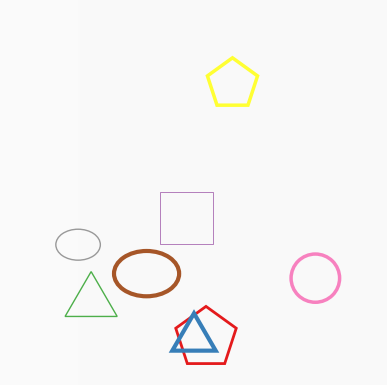[{"shape": "pentagon", "thickness": 2, "radius": 0.41, "center": [0.532, 0.122]}, {"shape": "triangle", "thickness": 3, "radius": 0.32, "center": [0.501, 0.122]}, {"shape": "triangle", "thickness": 1, "radius": 0.39, "center": [0.235, 0.217]}, {"shape": "square", "thickness": 0.5, "radius": 0.34, "center": [0.481, 0.434]}, {"shape": "pentagon", "thickness": 2.5, "radius": 0.34, "center": [0.6, 0.782]}, {"shape": "oval", "thickness": 3, "radius": 0.42, "center": [0.378, 0.289]}, {"shape": "circle", "thickness": 2.5, "radius": 0.31, "center": [0.814, 0.278]}, {"shape": "oval", "thickness": 1, "radius": 0.29, "center": [0.202, 0.364]}]